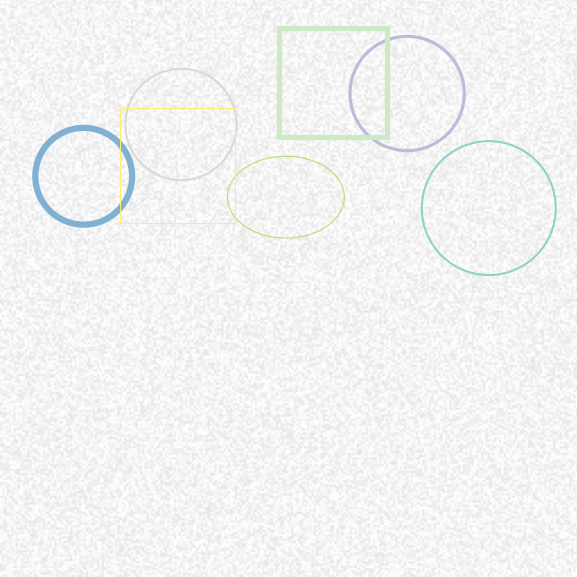[{"shape": "circle", "thickness": 1, "radius": 0.58, "center": [0.846, 0.639]}, {"shape": "circle", "thickness": 1.5, "radius": 0.49, "center": [0.705, 0.837]}, {"shape": "circle", "thickness": 3, "radius": 0.42, "center": [0.145, 0.694]}, {"shape": "oval", "thickness": 0.5, "radius": 0.51, "center": [0.495, 0.658]}, {"shape": "circle", "thickness": 1, "radius": 0.48, "center": [0.314, 0.784]}, {"shape": "square", "thickness": 2.5, "radius": 0.47, "center": [0.577, 0.856]}, {"shape": "square", "thickness": 0.5, "radius": 0.5, "center": [0.307, 0.713]}]